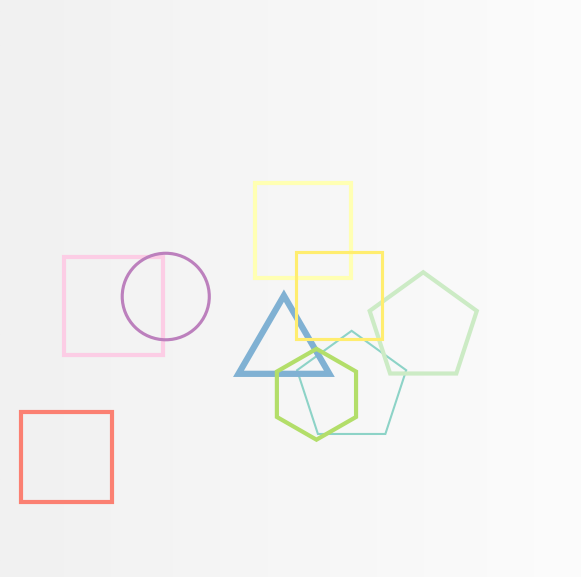[{"shape": "pentagon", "thickness": 1, "radius": 0.49, "center": [0.605, 0.328]}, {"shape": "square", "thickness": 2, "radius": 0.41, "center": [0.522, 0.599]}, {"shape": "square", "thickness": 2, "radius": 0.39, "center": [0.114, 0.208]}, {"shape": "triangle", "thickness": 3, "radius": 0.45, "center": [0.488, 0.397]}, {"shape": "hexagon", "thickness": 2, "radius": 0.39, "center": [0.544, 0.316]}, {"shape": "square", "thickness": 2, "radius": 0.43, "center": [0.195, 0.469]}, {"shape": "circle", "thickness": 1.5, "radius": 0.37, "center": [0.285, 0.486]}, {"shape": "pentagon", "thickness": 2, "radius": 0.48, "center": [0.728, 0.431]}, {"shape": "square", "thickness": 1.5, "radius": 0.37, "center": [0.583, 0.487]}]